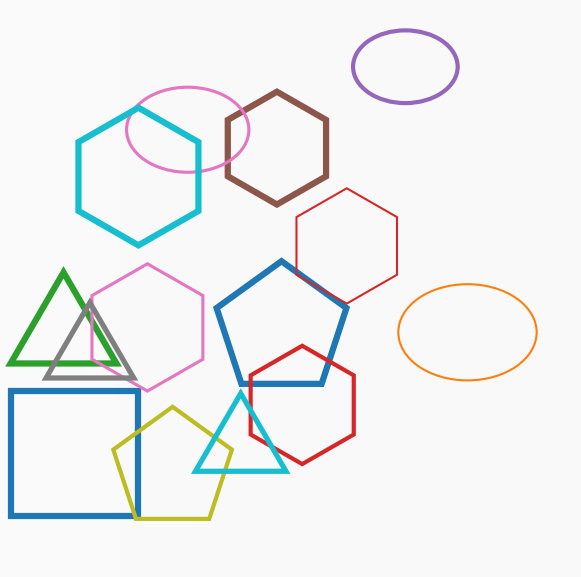[{"shape": "square", "thickness": 3, "radius": 0.54, "center": [0.128, 0.214]}, {"shape": "pentagon", "thickness": 3, "radius": 0.59, "center": [0.484, 0.429]}, {"shape": "oval", "thickness": 1, "radius": 0.6, "center": [0.804, 0.424]}, {"shape": "triangle", "thickness": 3, "radius": 0.53, "center": [0.109, 0.422]}, {"shape": "hexagon", "thickness": 2, "radius": 0.51, "center": [0.52, 0.298]}, {"shape": "hexagon", "thickness": 1, "radius": 0.5, "center": [0.597, 0.573]}, {"shape": "oval", "thickness": 2, "radius": 0.45, "center": [0.697, 0.884]}, {"shape": "hexagon", "thickness": 3, "radius": 0.49, "center": [0.476, 0.743]}, {"shape": "oval", "thickness": 1.5, "radius": 0.53, "center": [0.323, 0.774]}, {"shape": "hexagon", "thickness": 1.5, "radius": 0.55, "center": [0.254, 0.432]}, {"shape": "triangle", "thickness": 2.5, "radius": 0.44, "center": [0.155, 0.388]}, {"shape": "pentagon", "thickness": 2, "radius": 0.54, "center": [0.297, 0.187]}, {"shape": "hexagon", "thickness": 3, "radius": 0.6, "center": [0.238, 0.693]}, {"shape": "triangle", "thickness": 2.5, "radius": 0.45, "center": [0.414, 0.228]}]